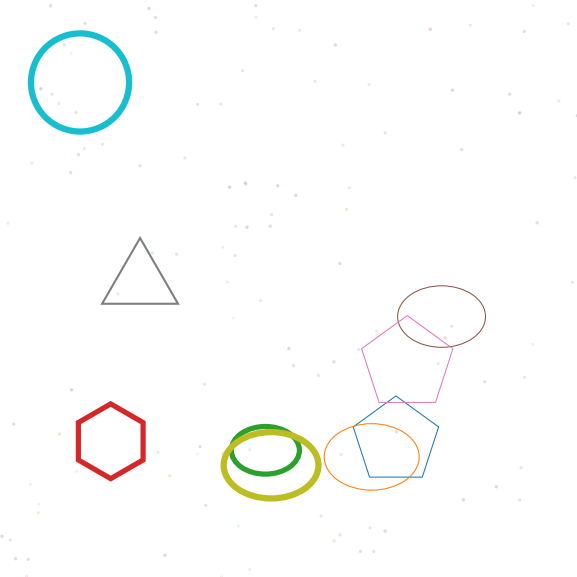[{"shape": "pentagon", "thickness": 0.5, "radius": 0.39, "center": [0.686, 0.236]}, {"shape": "oval", "thickness": 0.5, "radius": 0.41, "center": [0.644, 0.208]}, {"shape": "oval", "thickness": 2.5, "radius": 0.29, "center": [0.46, 0.219]}, {"shape": "hexagon", "thickness": 2.5, "radius": 0.32, "center": [0.192, 0.235]}, {"shape": "oval", "thickness": 0.5, "radius": 0.38, "center": [0.765, 0.451]}, {"shape": "pentagon", "thickness": 0.5, "radius": 0.42, "center": [0.705, 0.37]}, {"shape": "triangle", "thickness": 1, "radius": 0.38, "center": [0.243, 0.511]}, {"shape": "oval", "thickness": 3, "radius": 0.41, "center": [0.469, 0.193]}, {"shape": "circle", "thickness": 3, "radius": 0.42, "center": [0.139, 0.856]}]